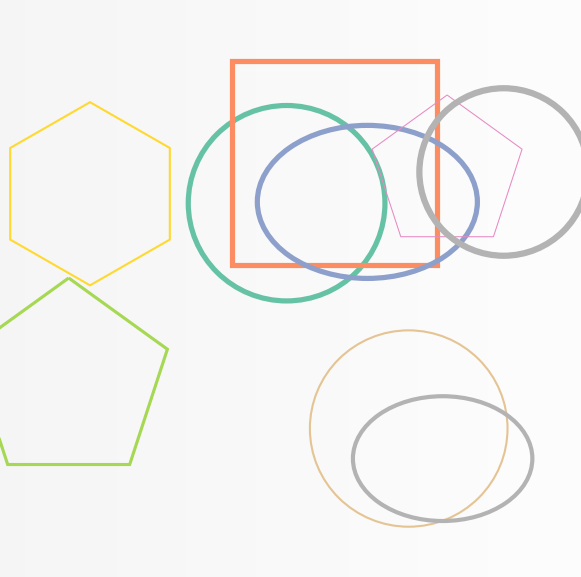[{"shape": "circle", "thickness": 2.5, "radius": 0.85, "center": [0.493, 0.647]}, {"shape": "square", "thickness": 2.5, "radius": 0.88, "center": [0.576, 0.717]}, {"shape": "oval", "thickness": 2.5, "radius": 0.95, "center": [0.632, 0.65]}, {"shape": "pentagon", "thickness": 0.5, "radius": 0.68, "center": [0.769, 0.699]}, {"shape": "pentagon", "thickness": 1.5, "radius": 0.89, "center": [0.118, 0.339]}, {"shape": "hexagon", "thickness": 1, "radius": 0.79, "center": [0.155, 0.664]}, {"shape": "circle", "thickness": 1, "radius": 0.85, "center": [0.703, 0.257]}, {"shape": "circle", "thickness": 3, "radius": 0.73, "center": [0.867, 0.701]}, {"shape": "oval", "thickness": 2, "radius": 0.77, "center": [0.762, 0.205]}]